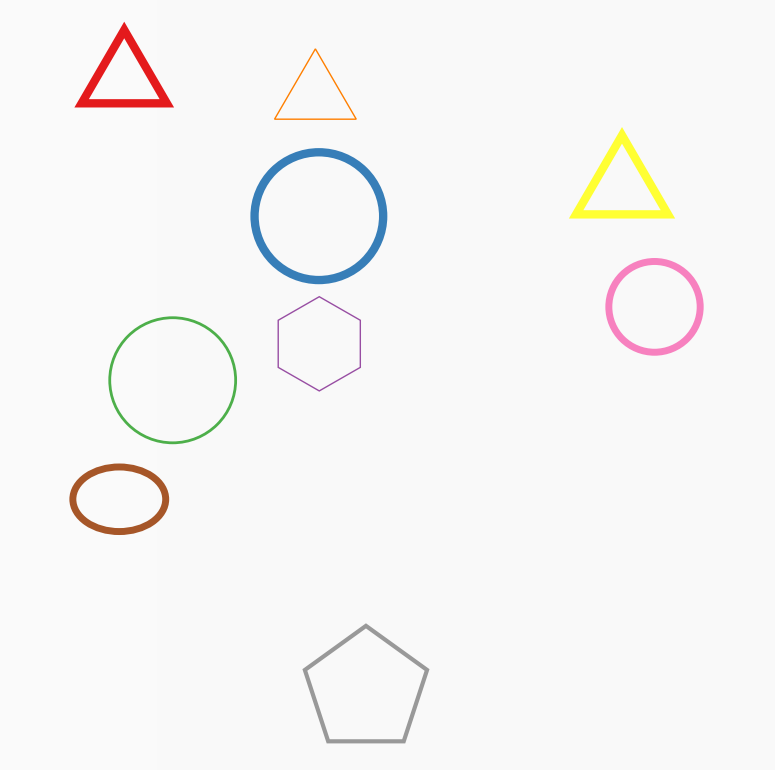[{"shape": "triangle", "thickness": 3, "radius": 0.32, "center": [0.16, 0.898]}, {"shape": "circle", "thickness": 3, "radius": 0.41, "center": [0.411, 0.719]}, {"shape": "circle", "thickness": 1, "radius": 0.41, "center": [0.223, 0.506]}, {"shape": "hexagon", "thickness": 0.5, "radius": 0.31, "center": [0.412, 0.553]}, {"shape": "triangle", "thickness": 0.5, "radius": 0.3, "center": [0.407, 0.876]}, {"shape": "triangle", "thickness": 3, "radius": 0.34, "center": [0.803, 0.756]}, {"shape": "oval", "thickness": 2.5, "radius": 0.3, "center": [0.154, 0.352]}, {"shape": "circle", "thickness": 2.5, "radius": 0.29, "center": [0.845, 0.601]}, {"shape": "pentagon", "thickness": 1.5, "radius": 0.41, "center": [0.472, 0.104]}]